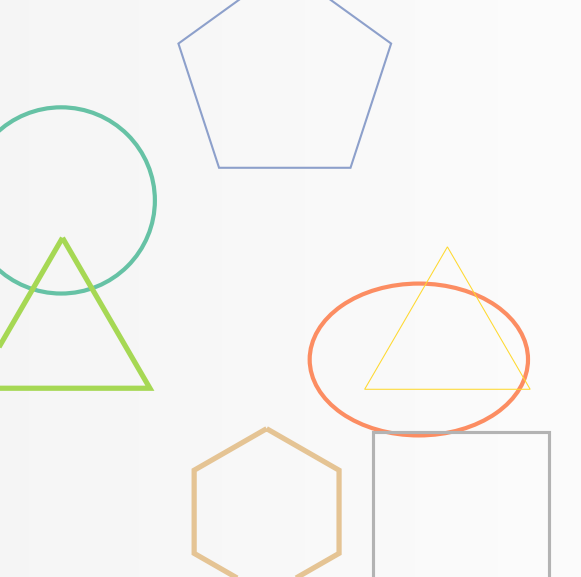[{"shape": "circle", "thickness": 2, "radius": 0.81, "center": [0.105, 0.652]}, {"shape": "oval", "thickness": 2, "radius": 0.94, "center": [0.721, 0.377]}, {"shape": "pentagon", "thickness": 1, "radius": 0.96, "center": [0.49, 0.864]}, {"shape": "triangle", "thickness": 2.5, "radius": 0.87, "center": [0.108, 0.414]}, {"shape": "triangle", "thickness": 0.5, "radius": 0.82, "center": [0.77, 0.407]}, {"shape": "hexagon", "thickness": 2.5, "radius": 0.72, "center": [0.459, 0.113]}, {"shape": "square", "thickness": 1.5, "radius": 0.75, "center": [0.793, 0.1]}]